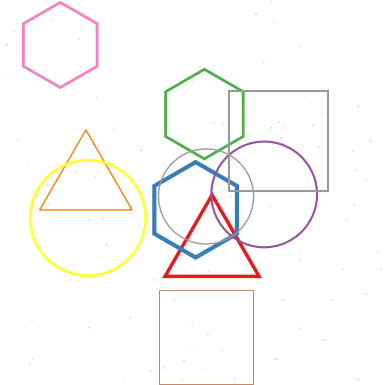[{"shape": "triangle", "thickness": 2.5, "radius": 0.7, "center": [0.551, 0.353]}, {"shape": "hexagon", "thickness": 3, "radius": 0.62, "center": [0.508, 0.455]}, {"shape": "hexagon", "thickness": 2, "radius": 0.58, "center": [0.531, 0.704]}, {"shape": "circle", "thickness": 1.5, "radius": 0.69, "center": [0.686, 0.495]}, {"shape": "triangle", "thickness": 1, "radius": 0.69, "center": [0.223, 0.524]}, {"shape": "circle", "thickness": 2, "radius": 0.75, "center": [0.228, 0.434]}, {"shape": "square", "thickness": 0.5, "radius": 0.61, "center": [0.536, 0.126]}, {"shape": "hexagon", "thickness": 2, "radius": 0.55, "center": [0.156, 0.883]}, {"shape": "circle", "thickness": 1, "radius": 0.62, "center": [0.535, 0.49]}, {"shape": "square", "thickness": 1.5, "radius": 0.65, "center": [0.723, 0.633]}]